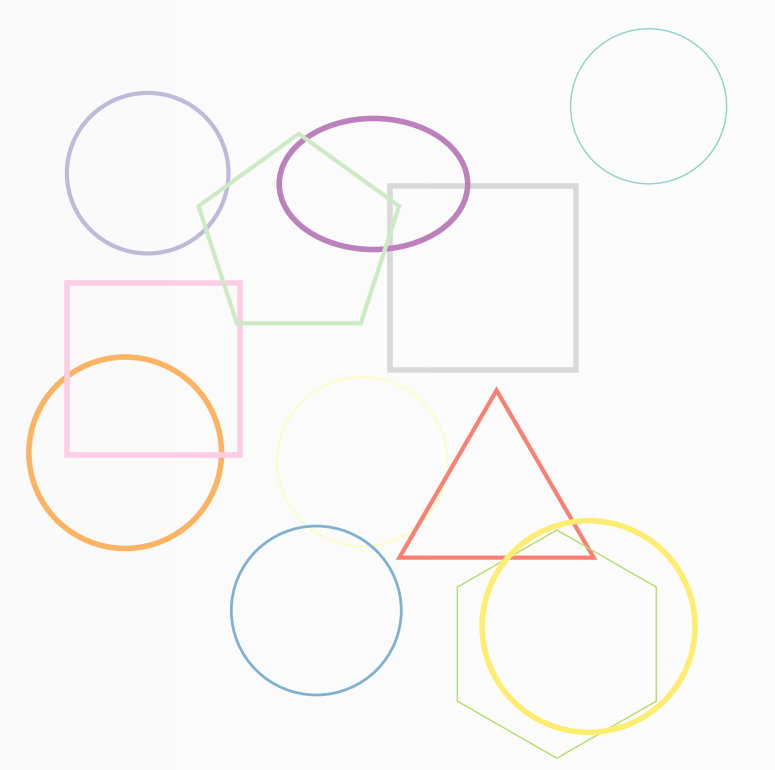[{"shape": "circle", "thickness": 0.5, "radius": 0.5, "center": [0.837, 0.862]}, {"shape": "circle", "thickness": 0.5, "radius": 0.55, "center": [0.467, 0.401]}, {"shape": "circle", "thickness": 1.5, "radius": 0.52, "center": [0.191, 0.775]}, {"shape": "triangle", "thickness": 1.5, "radius": 0.72, "center": [0.641, 0.348]}, {"shape": "circle", "thickness": 1, "radius": 0.55, "center": [0.408, 0.207]}, {"shape": "circle", "thickness": 2, "radius": 0.62, "center": [0.162, 0.412]}, {"shape": "hexagon", "thickness": 0.5, "radius": 0.74, "center": [0.718, 0.163]}, {"shape": "square", "thickness": 2, "radius": 0.56, "center": [0.198, 0.521]}, {"shape": "square", "thickness": 2, "radius": 0.6, "center": [0.623, 0.639]}, {"shape": "oval", "thickness": 2, "radius": 0.61, "center": [0.482, 0.761]}, {"shape": "pentagon", "thickness": 1.5, "radius": 0.68, "center": [0.386, 0.69]}, {"shape": "circle", "thickness": 2, "radius": 0.69, "center": [0.759, 0.186]}]